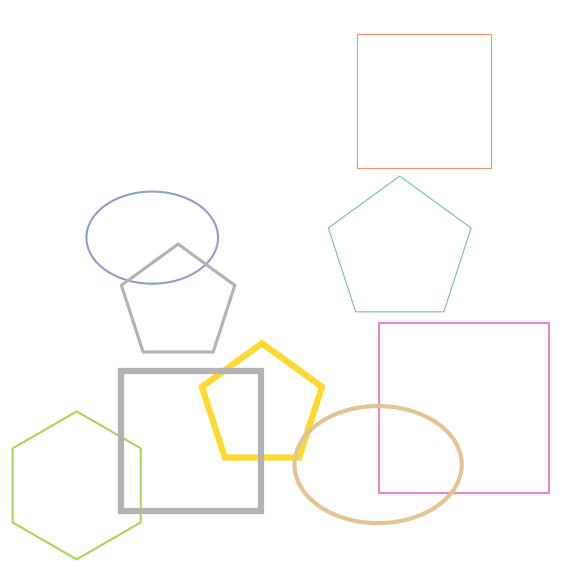[{"shape": "pentagon", "thickness": 0.5, "radius": 0.65, "center": [0.692, 0.564]}, {"shape": "square", "thickness": 0.5, "radius": 0.58, "center": [0.735, 0.824]}, {"shape": "oval", "thickness": 1, "radius": 0.57, "center": [0.264, 0.588]}, {"shape": "square", "thickness": 1, "radius": 0.74, "center": [0.804, 0.293]}, {"shape": "hexagon", "thickness": 1, "radius": 0.64, "center": [0.133, 0.159]}, {"shape": "pentagon", "thickness": 3, "radius": 0.55, "center": [0.454, 0.295]}, {"shape": "oval", "thickness": 2, "radius": 0.72, "center": [0.655, 0.195]}, {"shape": "square", "thickness": 3, "radius": 0.6, "center": [0.331, 0.236]}, {"shape": "pentagon", "thickness": 1.5, "radius": 0.52, "center": [0.308, 0.473]}]